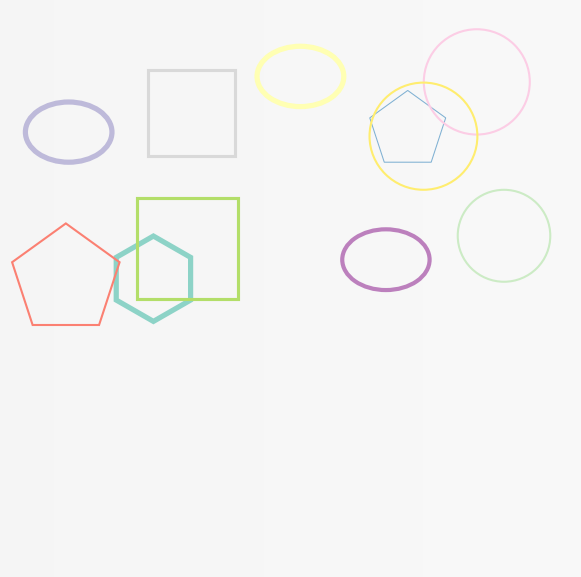[{"shape": "hexagon", "thickness": 2.5, "radius": 0.37, "center": [0.264, 0.517]}, {"shape": "oval", "thickness": 2.5, "radius": 0.37, "center": [0.517, 0.867]}, {"shape": "oval", "thickness": 2.5, "radius": 0.37, "center": [0.118, 0.77]}, {"shape": "pentagon", "thickness": 1, "radius": 0.49, "center": [0.113, 0.515]}, {"shape": "pentagon", "thickness": 0.5, "radius": 0.34, "center": [0.701, 0.774]}, {"shape": "square", "thickness": 1.5, "radius": 0.44, "center": [0.323, 0.569]}, {"shape": "circle", "thickness": 1, "radius": 0.46, "center": [0.82, 0.857]}, {"shape": "square", "thickness": 1.5, "radius": 0.37, "center": [0.329, 0.804]}, {"shape": "oval", "thickness": 2, "radius": 0.38, "center": [0.664, 0.549]}, {"shape": "circle", "thickness": 1, "radius": 0.4, "center": [0.867, 0.591]}, {"shape": "circle", "thickness": 1, "radius": 0.46, "center": [0.729, 0.763]}]